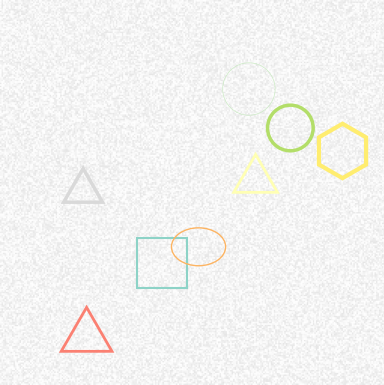[{"shape": "square", "thickness": 1.5, "radius": 0.33, "center": [0.421, 0.317]}, {"shape": "triangle", "thickness": 2, "radius": 0.33, "center": [0.664, 0.533]}, {"shape": "triangle", "thickness": 2, "radius": 0.38, "center": [0.225, 0.126]}, {"shape": "oval", "thickness": 1, "radius": 0.35, "center": [0.516, 0.359]}, {"shape": "circle", "thickness": 2.5, "radius": 0.3, "center": [0.754, 0.668]}, {"shape": "triangle", "thickness": 2.5, "radius": 0.29, "center": [0.216, 0.504]}, {"shape": "circle", "thickness": 0.5, "radius": 0.34, "center": [0.647, 0.769]}, {"shape": "hexagon", "thickness": 3, "radius": 0.35, "center": [0.89, 0.608]}]